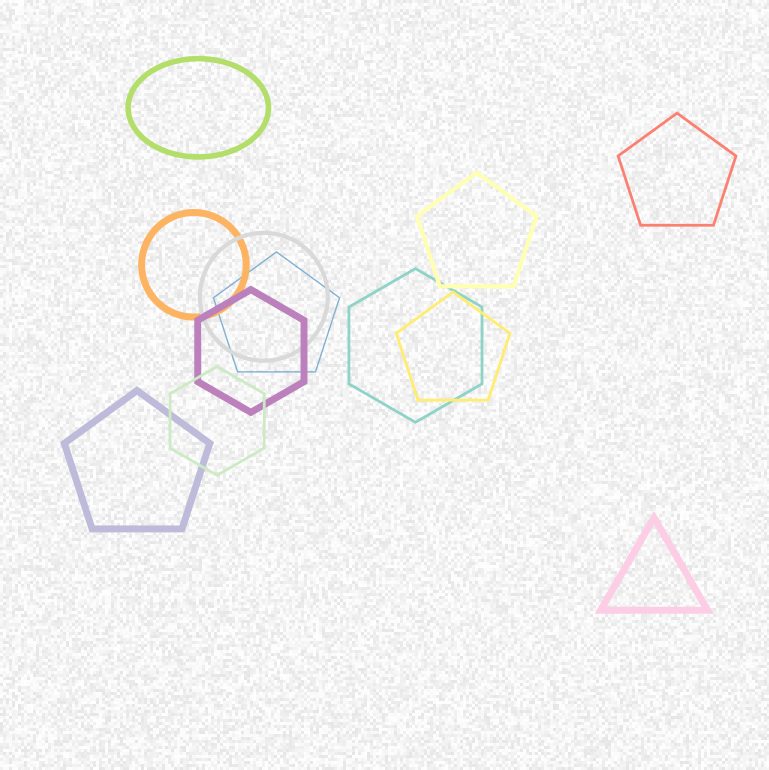[{"shape": "hexagon", "thickness": 1, "radius": 0.5, "center": [0.54, 0.551]}, {"shape": "pentagon", "thickness": 1.5, "radius": 0.41, "center": [0.619, 0.694]}, {"shape": "pentagon", "thickness": 2.5, "radius": 0.5, "center": [0.178, 0.393]}, {"shape": "pentagon", "thickness": 1, "radius": 0.4, "center": [0.879, 0.773]}, {"shape": "pentagon", "thickness": 0.5, "radius": 0.43, "center": [0.359, 0.587]}, {"shape": "circle", "thickness": 2.5, "radius": 0.34, "center": [0.252, 0.656]}, {"shape": "oval", "thickness": 2, "radius": 0.46, "center": [0.258, 0.86]}, {"shape": "triangle", "thickness": 2.5, "radius": 0.4, "center": [0.849, 0.248]}, {"shape": "circle", "thickness": 1.5, "radius": 0.42, "center": [0.343, 0.615]}, {"shape": "hexagon", "thickness": 2.5, "radius": 0.4, "center": [0.326, 0.544]}, {"shape": "hexagon", "thickness": 1, "radius": 0.35, "center": [0.282, 0.453]}, {"shape": "pentagon", "thickness": 1, "radius": 0.39, "center": [0.588, 0.543]}]